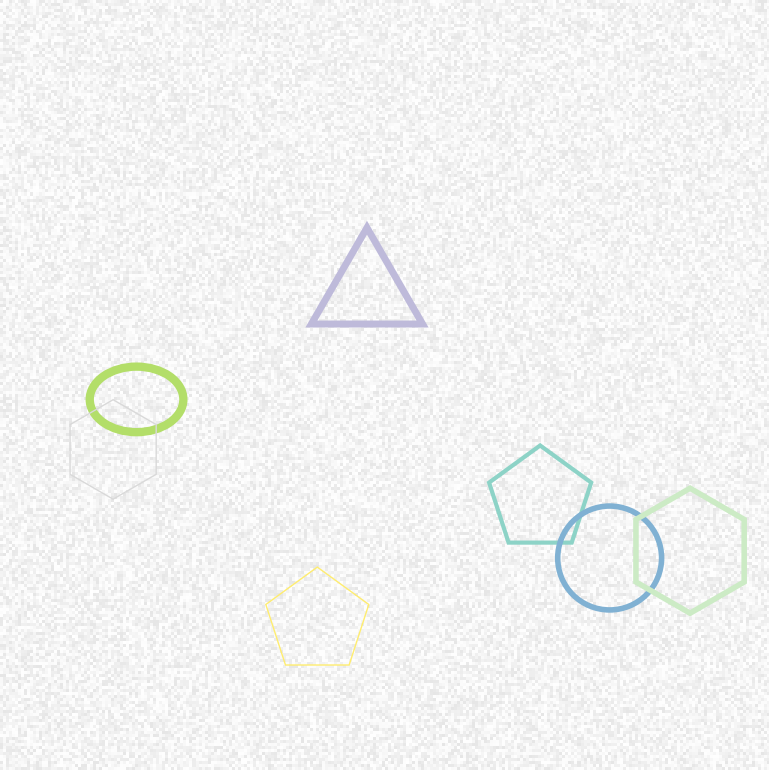[{"shape": "pentagon", "thickness": 1.5, "radius": 0.35, "center": [0.701, 0.352]}, {"shape": "triangle", "thickness": 2.5, "radius": 0.42, "center": [0.477, 0.621]}, {"shape": "circle", "thickness": 2, "radius": 0.34, "center": [0.792, 0.275]}, {"shape": "oval", "thickness": 3, "radius": 0.3, "center": [0.177, 0.481]}, {"shape": "hexagon", "thickness": 0.5, "radius": 0.32, "center": [0.147, 0.416]}, {"shape": "hexagon", "thickness": 2, "radius": 0.41, "center": [0.896, 0.285]}, {"shape": "pentagon", "thickness": 0.5, "radius": 0.35, "center": [0.412, 0.193]}]